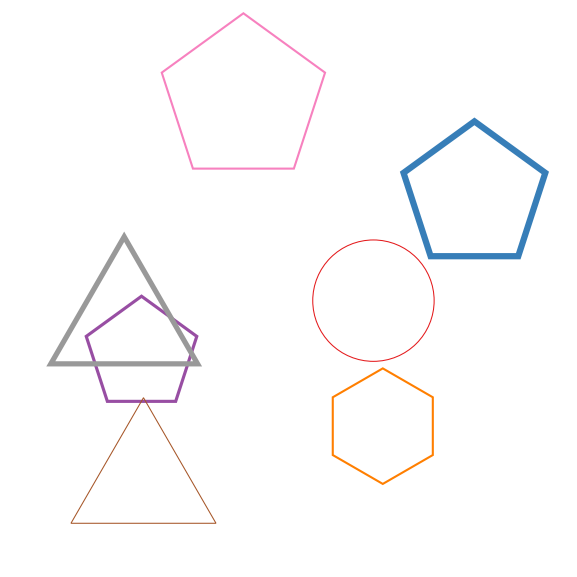[{"shape": "circle", "thickness": 0.5, "radius": 0.53, "center": [0.647, 0.479]}, {"shape": "pentagon", "thickness": 3, "radius": 0.65, "center": [0.822, 0.66]}, {"shape": "pentagon", "thickness": 1.5, "radius": 0.5, "center": [0.245, 0.386]}, {"shape": "hexagon", "thickness": 1, "radius": 0.5, "center": [0.663, 0.261]}, {"shape": "triangle", "thickness": 0.5, "radius": 0.72, "center": [0.248, 0.166]}, {"shape": "pentagon", "thickness": 1, "radius": 0.74, "center": [0.421, 0.827]}, {"shape": "triangle", "thickness": 2.5, "radius": 0.73, "center": [0.215, 0.442]}]